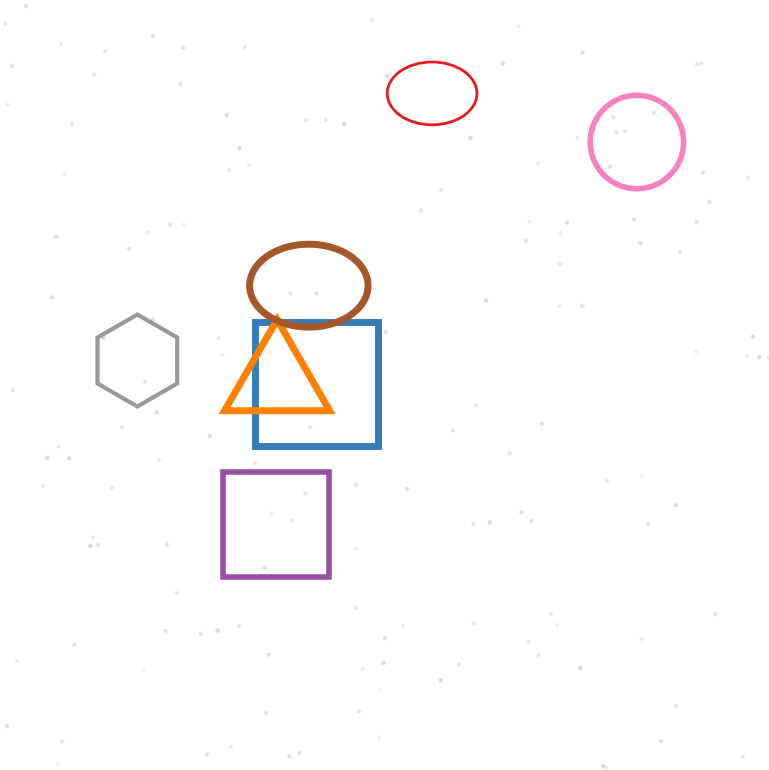[{"shape": "oval", "thickness": 1, "radius": 0.29, "center": [0.561, 0.879]}, {"shape": "square", "thickness": 2.5, "radius": 0.4, "center": [0.411, 0.501]}, {"shape": "square", "thickness": 2, "radius": 0.34, "center": [0.358, 0.319]}, {"shape": "triangle", "thickness": 2.5, "radius": 0.39, "center": [0.36, 0.506]}, {"shape": "oval", "thickness": 2.5, "radius": 0.38, "center": [0.401, 0.629]}, {"shape": "circle", "thickness": 2, "radius": 0.3, "center": [0.827, 0.816]}, {"shape": "hexagon", "thickness": 1.5, "radius": 0.3, "center": [0.178, 0.532]}]